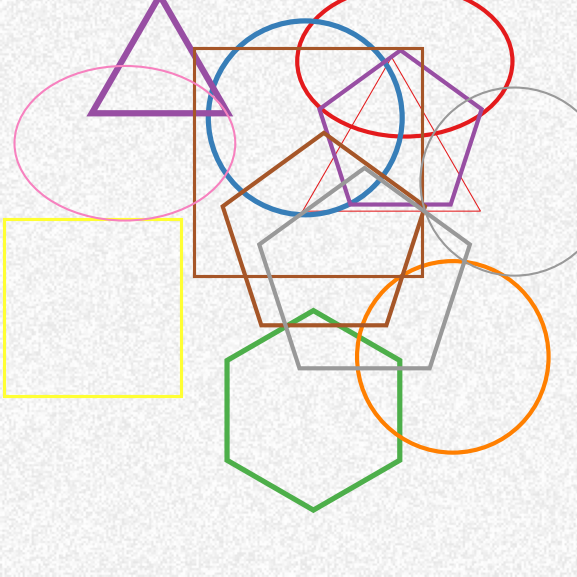[{"shape": "triangle", "thickness": 0.5, "radius": 0.89, "center": [0.678, 0.722]}, {"shape": "oval", "thickness": 2, "radius": 0.93, "center": [0.701, 0.893]}, {"shape": "circle", "thickness": 2.5, "radius": 0.84, "center": [0.529, 0.795]}, {"shape": "hexagon", "thickness": 2.5, "radius": 0.86, "center": [0.543, 0.289]}, {"shape": "pentagon", "thickness": 2, "radius": 0.74, "center": [0.694, 0.764]}, {"shape": "triangle", "thickness": 3, "radius": 0.68, "center": [0.277, 0.871]}, {"shape": "circle", "thickness": 2, "radius": 0.83, "center": [0.784, 0.381]}, {"shape": "square", "thickness": 1.5, "radius": 0.76, "center": [0.16, 0.467]}, {"shape": "square", "thickness": 1.5, "radius": 0.99, "center": [0.533, 0.719]}, {"shape": "pentagon", "thickness": 2, "radius": 0.92, "center": [0.561, 0.585]}, {"shape": "oval", "thickness": 1, "radius": 0.96, "center": [0.216, 0.751]}, {"shape": "circle", "thickness": 1, "radius": 0.81, "center": [0.891, 0.685]}, {"shape": "pentagon", "thickness": 2, "radius": 0.96, "center": [0.631, 0.517]}]